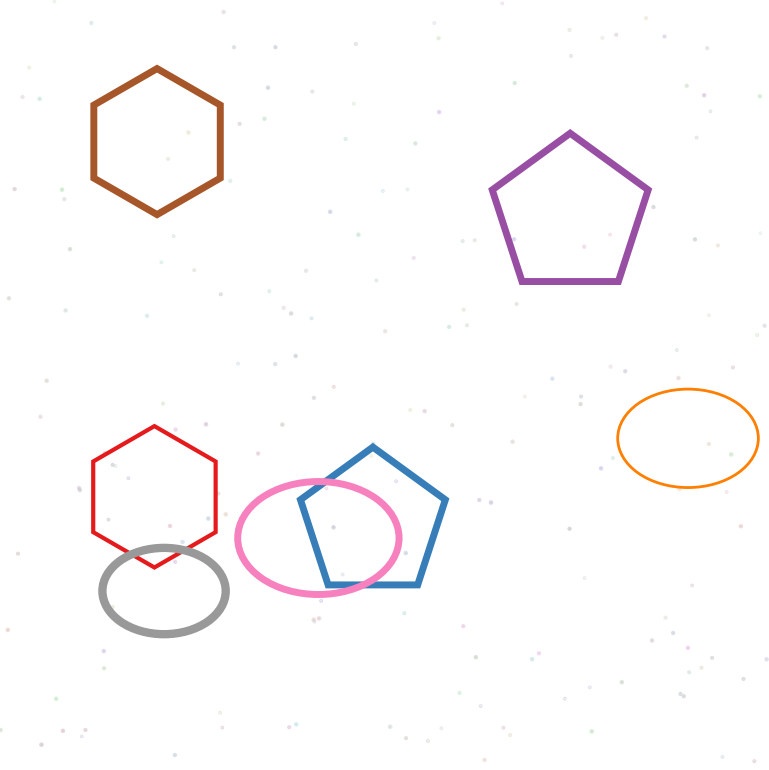[{"shape": "hexagon", "thickness": 1.5, "radius": 0.46, "center": [0.201, 0.355]}, {"shape": "pentagon", "thickness": 2.5, "radius": 0.49, "center": [0.484, 0.32]}, {"shape": "pentagon", "thickness": 2.5, "radius": 0.53, "center": [0.741, 0.72]}, {"shape": "oval", "thickness": 1, "radius": 0.46, "center": [0.894, 0.431]}, {"shape": "hexagon", "thickness": 2.5, "radius": 0.47, "center": [0.204, 0.816]}, {"shape": "oval", "thickness": 2.5, "radius": 0.52, "center": [0.413, 0.301]}, {"shape": "oval", "thickness": 3, "radius": 0.4, "center": [0.213, 0.232]}]